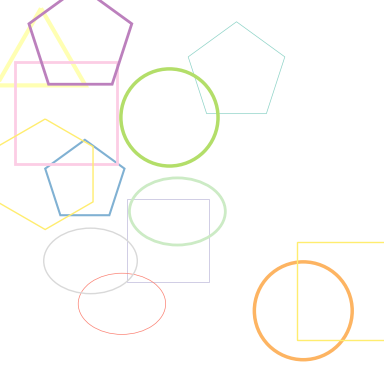[{"shape": "pentagon", "thickness": 0.5, "radius": 0.66, "center": [0.614, 0.812]}, {"shape": "triangle", "thickness": 3, "radius": 0.67, "center": [0.106, 0.845]}, {"shape": "square", "thickness": 0.5, "radius": 0.54, "center": [0.436, 0.375]}, {"shape": "oval", "thickness": 0.5, "radius": 0.57, "center": [0.317, 0.211]}, {"shape": "pentagon", "thickness": 1.5, "radius": 0.54, "center": [0.22, 0.529]}, {"shape": "circle", "thickness": 2.5, "radius": 0.64, "center": [0.788, 0.193]}, {"shape": "circle", "thickness": 2.5, "radius": 0.63, "center": [0.44, 0.695]}, {"shape": "square", "thickness": 2, "radius": 0.66, "center": [0.172, 0.708]}, {"shape": "oval", "thickness": 1, "radius": 0.61, "center": [0.235, 0.322]}, {"shape": "pentagon", "thickness": 2, "radius": 0.7, "center": [0.209, 0.895]}, {"shape": "oval", "thickness": 2, "radius": 0.62, "center": [0.461, 0.451]}, {"shape": "hexagon", "thickness": 1, "radius": 0.72, "center": [0.117, 0.547]}, {"shape": "square", "thickness": 1, "radius": 0.63, "center": [0.898, 0.243]}]